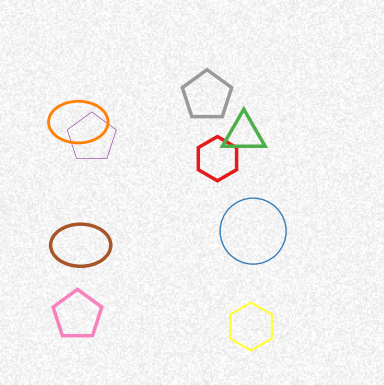[{"shape": "hexagon", "thickness": 2.5, "radius": 0.29, "center": [0.565, 0.588]}, {"shape": "circle", "thickness": 1, "radius": 0.43, "center": [0.657, 0.4]}, {"shape": "triangle", "thickness": 2.5, "radius": 0.32, "center": [0.633, 0.652]}, {"shape": "pentagon", "thickness": 0.5, "radius": 0.34, "center": [0.238, 0.642]}, {"shape": "oval", "thickness": 2, "radius": 0.39, "center": [0.203, 0.683]}, {"shape": "hexagon", "thickness": 1.5, "radius": 0.31, "center": [0.652, 0.152]}, {"shape": "oval", "thickness": 2.5, "radius": 0.39, "center": [0.21, 0.363]}, {"shape": "pentagon", "thickness": 2.5, "radius": 0.33, "center": [0.201, 0.182]}, {"shape": "pentagon", "thickness": 2.5, "radius": 0.34, "center": [0.538, 0.752]}]